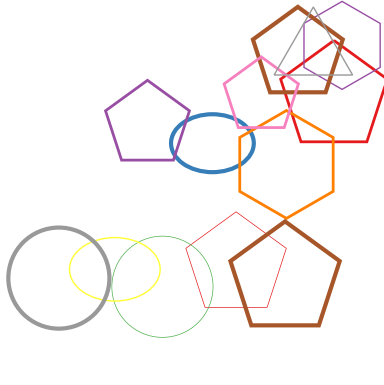[{"shape": "pentagon", "thickness": 0.5, "radius": 0.69, "center": [0.613, 0.313]}, {"shape": "pentagon", "thickness": 2, "radius": 0.73, "center": [0.867, 0.749]}, {"shape": "oval", "thickness": 3, "radius": 0.54, "center": [0.552, 0.628]}, {"shape": "circle", "thickness": 0.5, "radius": 0.66, "center": [0.422, 0.255]}, {"shape": "pentagon", "thickness": 2, "radius": 0.57, "center": [0.383, 0.677]}, {"shape": "hexagon", "thickness": 1, "radius": 0.57, "center": [0.889, 0.882]}, {"shape": "hexagon", "thickness": 2, "radius": 0.7, "center": [0.744, 0.573]}, {"shape": "oval", "thickness": 1, "radius": 0.59, "center": [0.298, 0.301]}, {"shape": "pentagon", "thickness": 3, "radius": 0.61, "center": [0.774, 0.859]}, {"shape": "pentagon", "thickness": 3, "radius": 0.75, "center": [0.74, 0.276]}, {"shape": "pentagon", "thickness": 2, "radius": 0.51, "center": [0.679, 0.751]}, {"shape": "triangle", "thickness": 1, "radius": 0.59, "center": [0.814, 0.864]}, {"shape": "circle", "thickness": 3, "radius": 0.66, "center": [0.153, 0.278]}]